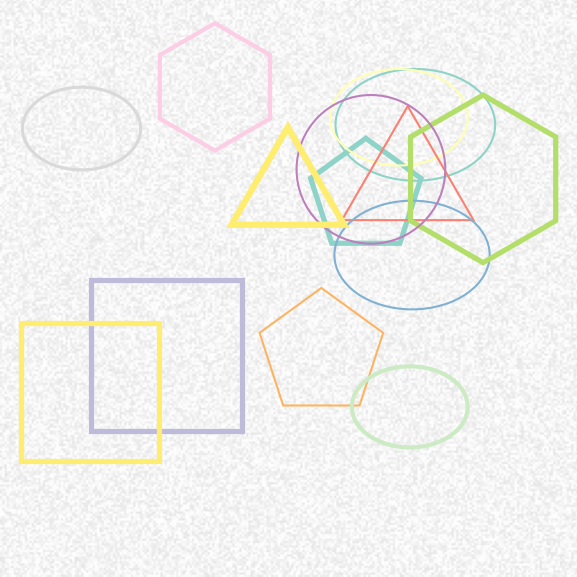[{"shape": "oval", "thickness": 1, "radius": 0.69, "center": [0.719, 0.783]}, {"shape": "pentagon", "thickness": 2.5, "radius": 0.5, "center": [0.633, 0.659]}, {"shape": "oval", "thickness": 1, "radius": 0.6, "center": [0.691, 0.796]}, {"shape": "square", "thickness": 2.5, "radius": 0.65, "center": [0.288, 0.383]}, {"shape": "triangle", "thickness": 1, "radius": 0.66, "center": [0.706, 0.684]}, {"shape": "oval", "thickness": 1, "radius": 0.67, "center": [0.714, 0.558]}, {"shape": "pentagon", "thickness": 1, "radius": 0.56, "center": [0.556, 0.388]}, {"shape": "hexagon", "thickness": 2.5, "radius": 0.73, "center": [0.837, 0.689]}, {"shape": "hexagon", "thickness": 2, "radius": 0.55, "center": [0.372, 0.849]}, {"shape": "oval", "thickness": 1.5, "radius": 0.51, "center": [0.141, 0.777]}, {"shape": "circle", "thickness": 1, "radius": 0.64, "center": [0.642, 0.706]}, {"shape": "oval", "thickness": 2, "radius": 0.5, "center": [0.71, 0.295]}, {"shape": "square", "thickness": 2.5, "radius": 0.6, "center": [0.155, 0.32]}, {"shape": "triangle", "thickness": 3, "radius": 0.56, "center": [0.498, 0.666]}]